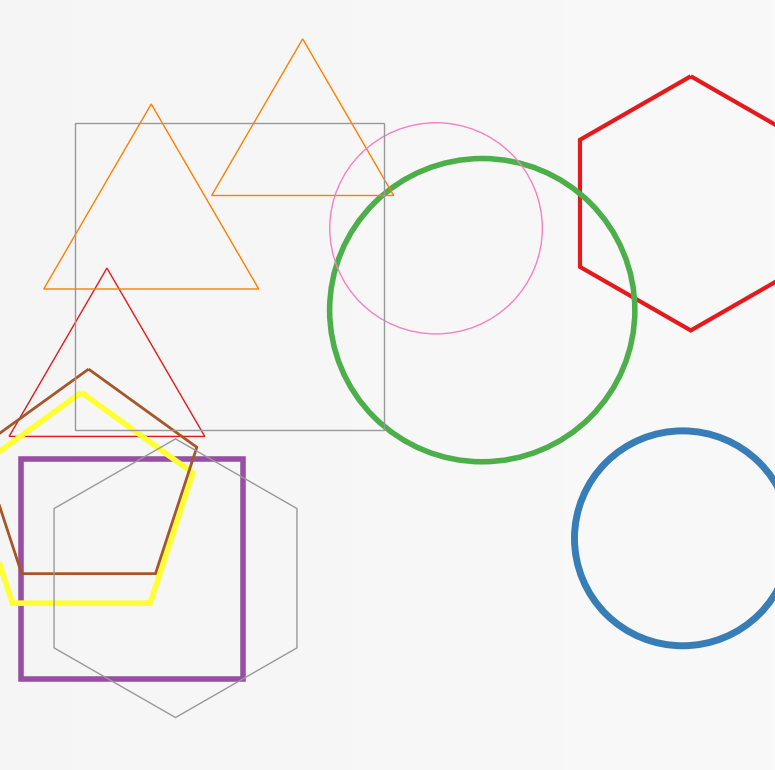[{"shape": "triangle", "thickness": 0.5, "radius": 0.73, "center": [0.138, 0.506]}, {"shape": "hexagon", "thickness": 1.5, "radius": 0.83, "center": [0.891, 0.736]}, {"shape": "circle", "thickness": 2.5, "radius": 0.7, "center": [0.881, 0.301]}, {"shape": "circle", "thickness": 2, "radius": 0.98, "center": [0.622, 0.597]}, {"shape": "square", "thickness": 2, "radius": 0.71, "center": [0.17, 0.261]}, {"shape": "triangle", "thickness": 0.5, "radius": 0.68, "center": [0.391, 0.814]}, {"shape": "triangle", "thickness": 0.5, "radius": 0.8, "center": [0.195, 0.705]}, {"shape": "pentagon", "thickness": 2, "radius": 0.76, "center": [0.105, 0.339]}, {"shape": "pentagon", "thickness": 1, "radius": 0.73, "center": [0.114, 0.374]}, {"shape": "circle", "thickness": 0.5, "radius": 0.69, "center": [0.563, 0.703]}, {"shape": "square", "thickness": 0.5, "radius": 1.0, "center": [0.296, 0.641]}, {"shape": "hexagon", "thickness": 0.5, "radius": 0.9, "center": [0.226, 0.249]}]